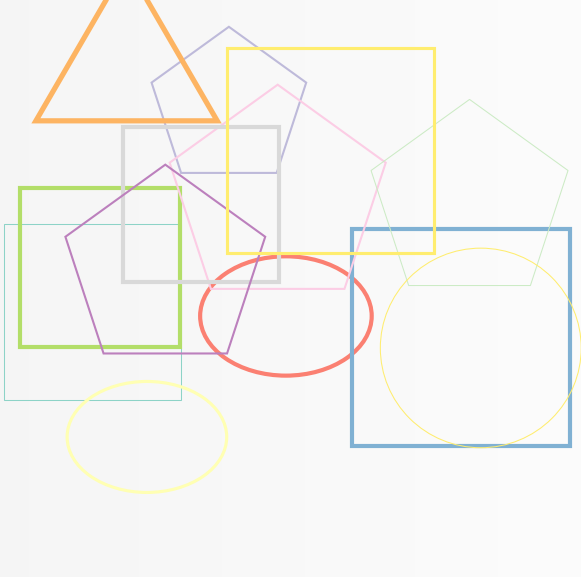[{"shape": "square", "thickness": 0.5, "radius": 0.76, "center": [0.159, 0.459]}, {"shape": "oval", "thickness": 1.5, "radius": 0.69, "center": [0.253, 0.243]}, {"shape": "pentagon", "thickness": 1, "radius": 0.7, "center": [0.394, 0.813]}, {"shape": "oval", "thickness": 2, "radius": 0.74, "center": [0.492, 0.452]}, {"shape": "square", "thickness": 2, "radius": 0.94, "center": [0.794, 0.415]}, {"shape": "triangle", "thickness": 2.5, "radius": 0.9, "center": [0.218, 0.88]}, {"shape": "square", "thickness": 2, "radius": 0.69, "center": [0.172, 0.536]}, {"shape": "pentagon", "thickness": 1, "radius": 0.98, "center": [0.478, 0.657]}, {"shape": "square", "thickness": 2, "radius": 0.67, "center": [0.346, 0.645]}, {"shape": "pentagon", "thickness": 1, "radius": 0.9, "center": [0.284, 0.533]}, {"shape": "pentagon", "thickness": 0.5, "radius": 0.89, "center": [0.808, 0.649]}, {"shape": "circle", "thickness": 0.5, "radius": 0.86, "center": [0.827, 0.397]}, {"shape": "square", "thickness": 1.5, "radius": 0.89, "center": [0.569, 0.739]}]